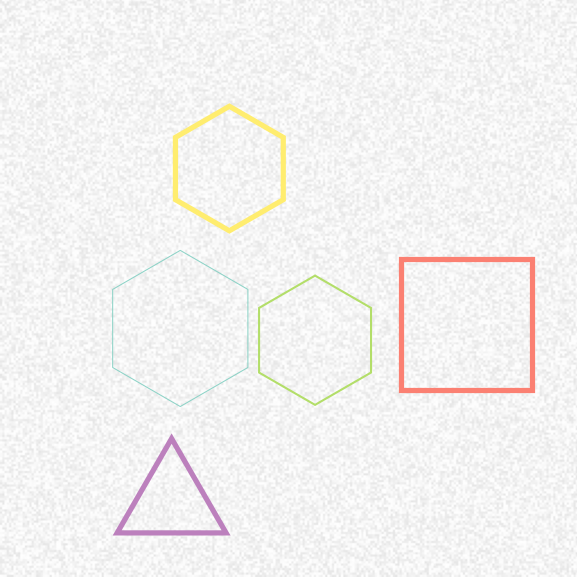[{"shape": "hexagon", "thickness": 0.5, "radius": 0.68, "center": [0.312, 0.43]}, {"shape": "square", "thickness": 2.5, "radius": 0.57, "center": [0.808, 0.437]}, {"shape": "hexagon", "thickness": 1, "radius": 0.56, "center": [0.546, 0.41]}, {"shape": "triangle", "thickness": 2.5, "radius": 0.54, "center": [0.297, 0.131]}, {"shape": "hexagon", "thickness": 2.5, "radius": 0.54, "center": [0.397, 0.707]}]